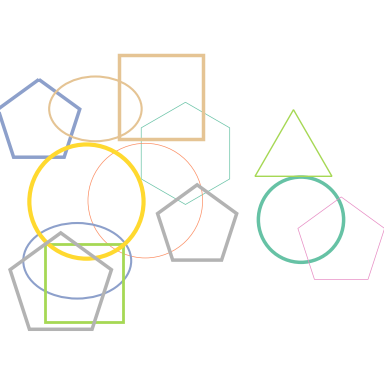[{"shape": "circle", "thickness": 2.5, "radius": 0.55, "center": [0.782, 0.429]}, {"shape": "hexagon", "thickness": 0.5, "radius": 0.66, "center": [0.482, 0.602]}, {"shape": "circle", "thickness": 0.5, "radius": 0.74, "center": [0.377, 0.479]}, {"shape": "oval", "thickness": 1.5, "radius": 0.7, "center": [0.201, 0.323]}, {"shape": "pentagon", "thickness": 2.5, "radius": 0.56, "center": [0.101, 0.682]}, {"shape": "pentagon", "thickness": 0.5, "radius": 0.59, "center": [0.886, 0.37]}, {"shape": "triangle", "thickness": 1, "radius": 0.58, "center": [0.762, 0.6]}, {"shape": "square", "thickness": 2, "radius": 0.51, "center": [0.219, 0.265]}, {"shape": "circle", "thickness": 3, "radius": 0.74, "center": [0.225, 0.476]}, {"shape": "oval", "thickness": 1.5, "radius": 0.6, "center": [0.248, 0.717]}, {"shape": "square", "thickness": 2.5, "radius": 0.55, "center": [0.418, 0.748]}, {"shape": "pentagon", "thickness": 2.5, "radius": 0.54, "center": [0.512, 0.412]}, {"shape": "pentagon", "thickness": 2.5, "radius": 0.69, "center": [0.158, 0.257]}]